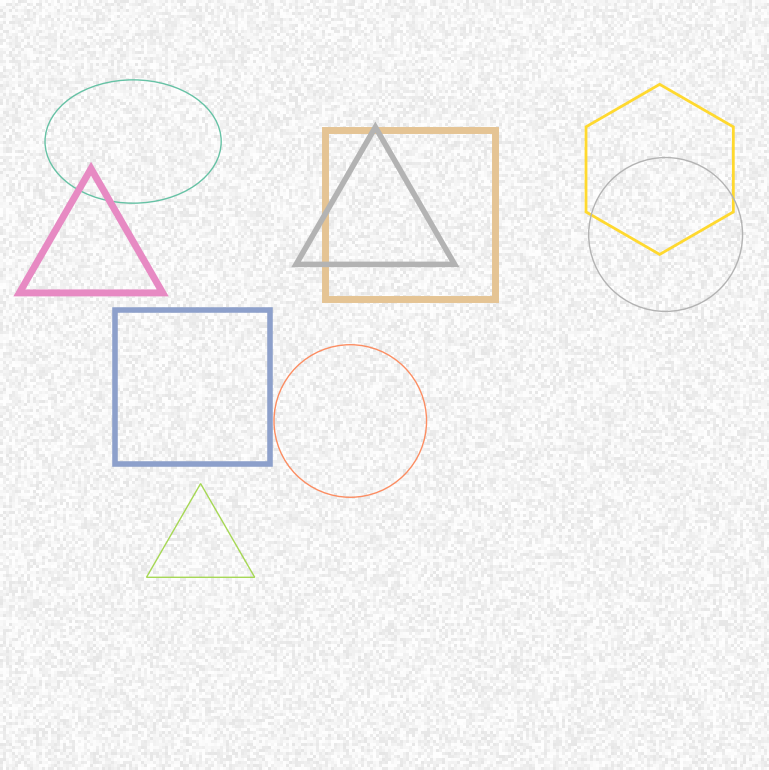[{"shape": "oval", "thickness": 0.5, "radius": 0.57, "center": [0.173, 0.816]}, {"shape": "circle", "thickness": 0.5, "radius": 0.5, "center": [0.455, 0.453]}, {"shape": "square", "thickness": 2, "radius": 0.5, "center": [0.25, 0.498]}, {"shape": "triangle", "thickness": 2.5, "radius": 0.54, "center": [0.118, 0.673]}, {"shape": "triangle", "thickness": 0.5, "radius": 0.41, "center": [0.261, 0.291]}, {"shape": "hexagon", "thickness": 1, "radius": 0.55, "center": [0.857, 0.78]}, {"shape": "square", "thickness": 2.5, "radius": 0.55, "center": [0.532, 0.721]}, {"shape": "circle", "thickness": 0.5, "radius": 0.5, "center": [0.864, 0.695]}, {"shape": "triangle", "thickness": 2, "radius": 0.59, "center": [0.487, 0.716]}]